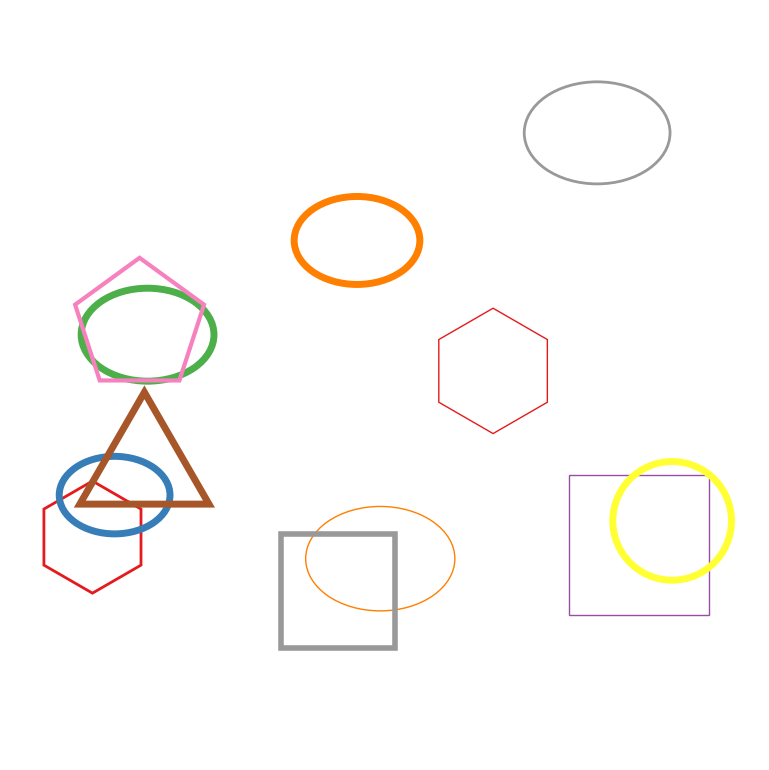[{"shape": "hexagon", "thickness": 1, "radius": 0.36, "center": [0.12, 0.302]}, {"shape": "hexagon", "thickness": 0.5, "radius": 0.41, "center": [0.64, 0.518]}, {"shape": "oval", "thickness": 2.5, "radius": 0.36, "center": [0.149, 0.357]}, {"shape": "oval", "thickness": 2.5, "radius": 0.43, "center": [0.192, 0.565]}, {"shape": "square", "thickness": 0.5, "radius": 0.45, "center": [0.83, 0.292]}, {"shape": "oval", "thickness": 2.5, "radius": 0.41, "center": [0.464, 0.688]}, {"shape": "oval", "thickness": 0.5, "radius": 0.48, "center": [0.494, 0.274]}, {"shape": "circle", "thickness": 2.5, "radius": 0.39, "center": [0.873, 0.324]}, {"shape": "triangle", "thickness": 2.5, "radius": 0.48, "center": [0.188, 0.394]}, {"shape": "pentagon", "thickness": 1.5, "radius": 0.44, "center": [0.181, 0.577]}, {"shape": "oval", "thickness": 1, "radius": 0.47, "center": [0.775, 0.827]}, {"shape": "square", "thickness": 2, "radius": 0.37, "center": [0.439, 0.233]}]